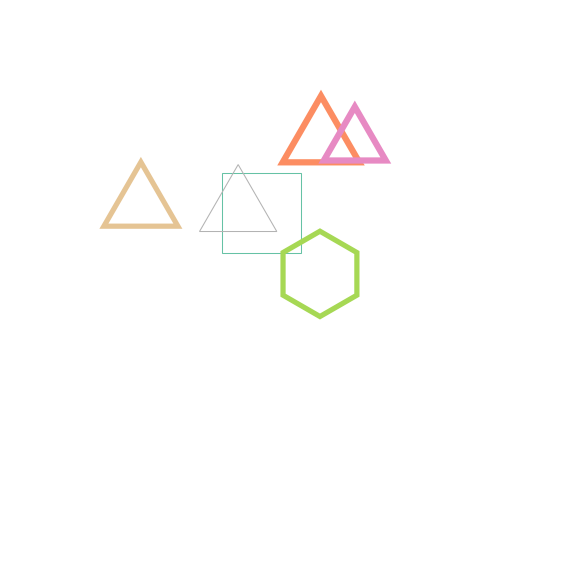[{"shape": "square", "thickness": 0.5, "radius": 0.34, "center": [0.453, 0.63]}, {"shape": "triangle", "thickness": 3, "radius": 0.38, "center": [0.556, 0.756]}, {"shape": "triangle", "thickness": 3, "radius": 0.31, "center": [0.614, 0.752]}, {"shape": "hexagon", "thickness": 2.5, "radius": 0.37, "center": [0.554, 0.525]}, {"shape": "triangle", "thickness": 2.5, "radius": 0.37, "center": [0.244, 0.644]}, {"shape": "triangle", "thickness": 0.5, "radius": 0.39, "center": [0.412, 0.637]}]